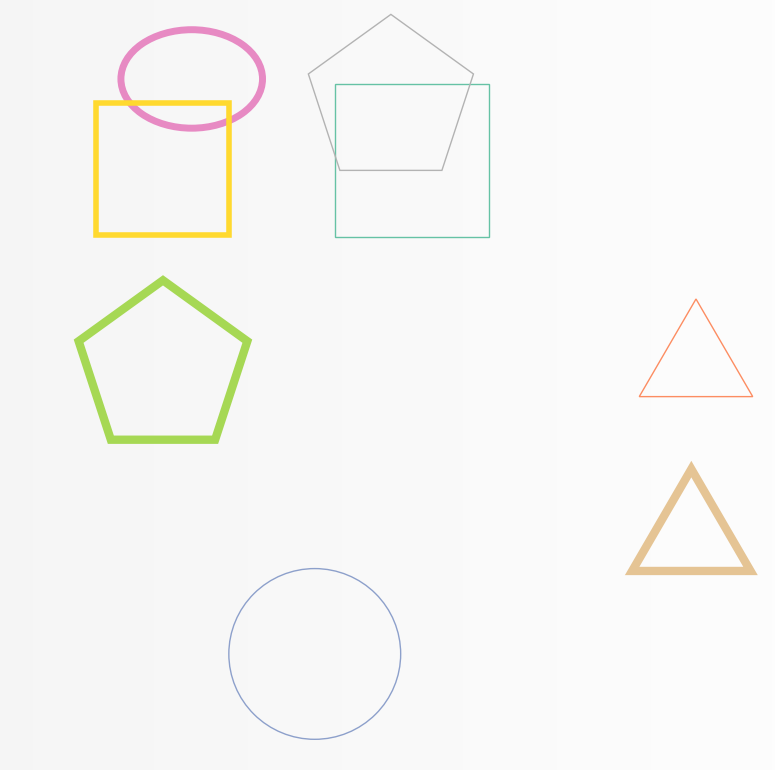[{"shape": "square", "thickness": 0.5, "radius": 0.5, "center": [0.531, 0.792]}, {"shape": "triangle", "thickness": 0.5, "radius": 0.42, "center": [0.898, 0.527]}, {"shape": "circle", "thickness": 0.5, "radius": 0.55, "center": [0.406, 0.151]}, {"shape": "oval", "thickness": 2.5, "radius": 0.46, "center": [0.247, 0.897]}, {"shape": "pentagon", "thickness": 3, "radius": 0.57, "center": [0.21, 0.522]}, {"shape": "square", "thickness": 2, "radius": 0.43, "center": [0.21, 0.78]}, {"shape": "triangle", "thickness": 3, "radius": 0.44, "center": [0.892, 0.303]}, {"shape": "pentagon", "thickness": 0.5, "radius": 0.56, "center": [0.504, 0.869]}]